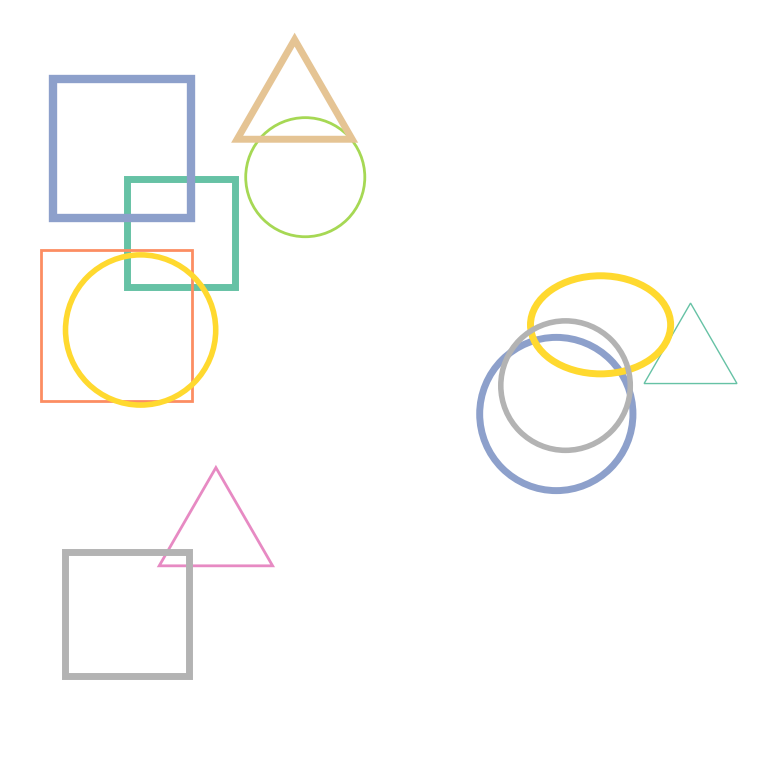[{"shape": "square", "thickness": 2.5, "radius": 0.35, "center": [0.235, 0.697]}, {"shape": "triangle", "thickness": 0.5, "radius": 0.35, "center": [0.897, 0.537]}, {"shape": "square", "thickness": 1, "radius": 0.49, "center": [0.151, 0.577]}, {"shape": "square", "thickness": 3, "radius": 0.45, "center": [0.159, 0.807]}, {"shape": "circle", "thickness": 2.5, "radius": 0.5, "center": [0.722, 0.462]}, {"shape": "triangle", "thickness": 1, "radius": 0.43, "center": [0.28, 0.308]}, {"shape": "circle", "thickness": 1, "radius": 0.39, "center": [0.396, 0.77]}, {"shape": "circle", "thickness": 2, "radius": 0.49, "center": [0.183, 0.571]}, {"shape": "oval", "thickness": 2.5, "radius": 0.45, "center": [0.78, 0.578]}, {"shape": "triangle", "thickness": 2.5, "radius": 0.43, "center": [0.383, 0.862]}, {"shape": "square", "thickness": 2.5, "radius": 0.4, "center": [0.165, 0.203]}, {"shape": "circle", "thickness": 2, "radius": 0.42, "center": [0.734, 0.499]}]